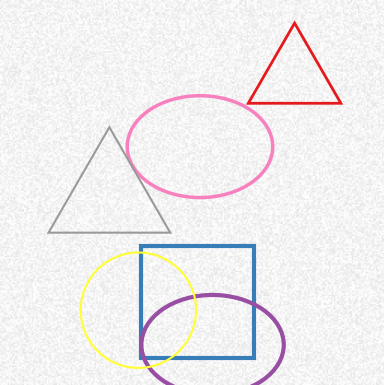[{"shape": "triangle", "thickness": 2, "radius": 0.69, "center": [0.765, 0.801]}, {"shape": "square", "thickness": 3, "radius": 0.73, "center": [0.513, 0.216]}, {"shape": "oval", "thickness": 3, "radius": 0.92, "center": [0.552, 0.104]}, {"shape": "circle", "thickness": 1.5, "radius": 0.75, "center": [0.36, 0.194]}, {"shape": "oval", "thickness": 2.5, "radius": 0.94, "center": [0.519, 0.619]}, {"shape": "triangle", "thickness": 1.5, "radius": 0.91, "center": [0.284, 0.487]}]